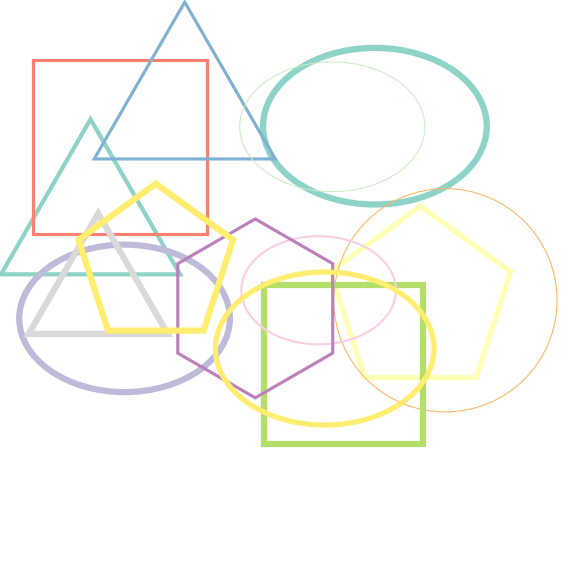[{"shape": "oval", "thickness": 3, "radius": 0.97, "center": [0.649, 0.781]}, {"shape": "triangle", "thickness": 2, "radius": 0.89, "center": [0.157, 0.614]}, {"shape": "pentagon", "thickness": 2.5, "radius": 0.82, "center": [0.728, 0.478]}, {"shape": "oval", "thickness": 3, "radius": 0.91, "center": [0.216, 0.448]}, {"shape": "square", "thickness": 1.5, "radius": 0.75, "center": [0.208, 0.745]}, {"shape": "triangle", "thickness": 1.5, "radius": 0.9, "center": [0.32, 0.814]}, {"shape": "circle", "thickness": 0.5, "radius": 0.97, "center": [0.771, 0.479]}, {"shape": "square", "thickness": 3, "radius": 0.69, "center": [0.595, 0.368]}, {"shape": "oval", "thickness": 1, "radius": 0.67, "center": [0.552, 0.497]}, {"shape": "triangle", "thickness": 3, "radius": 0.7, "center": [0.17, 0.49]}, {"shape": "hexagon", "thickness": 1.5, "radius": 0.77, "center": [0.442, 0.465]}, {"shape": "oval", "thickness": 0.5, "radius": 0.8, "center": [0.575, 0.78]}, {"shape": "pentagon", "thickness": 3, "radius": 0.7, "center": [0.27, 0.54]}, {"shape": "oval", "thickness": 2.5, "radius": 0.95, "center": [0.562, 0.396]}]